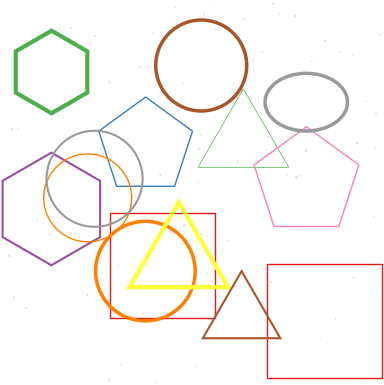[{"shape": "square", "thickness": 1, "radius": 0.68, "center": [0.422, 0.312]}, {"shape": "square", "thickness": 1, "radius": 0.74, "center": [0.843, 0.166]}, {"shape": "pentagon", "thickness": 1, "radius": 0.64, "center": [0.378, 0.62]}, {"shape": "hexagon", "thickness": 3, "radius": 0.54, "center": [0.134, 0.813]}, {"shape": "triangle", "thickness": 0.5, "radius": 0.68, "center": [0.632, 0.633]}, {"shape": "hexagon", "thickness": 1.5, "radius": 0.73, "center": [0.133, 0.457]}, {"shape": "circle", "thickness": 2.5, "radius": 0.65, "center": [0.378, 0.296]}, {"shape": "circle", "thickness": 1, "radius": 0.57, "center": [0.228, 0.486]}, {"shape": "triangle", "thickness": 3, "radius": 0.74, "center": [0.464, 0.328]}, {"shape": "triangle", "thickness": 1.5, "radius": 0.58, "center": [0.627, 0.18]}, {"shape": "circle", "thickness": 2.5, "radius": 0.59, "center": [0.523, 0.83]}, {"shape": "pentagon", "thickness": 1, "radius": 0.72, "center": [0.796, 0.527]}, {"shape": "oval", "thickness": 2.5, "radius": 0.54, "center": [0.795, 0.735]}, {"shape": "circle", "thickness": 1.5, "radius": 0.62, "center": [0.246, 0.536]}]